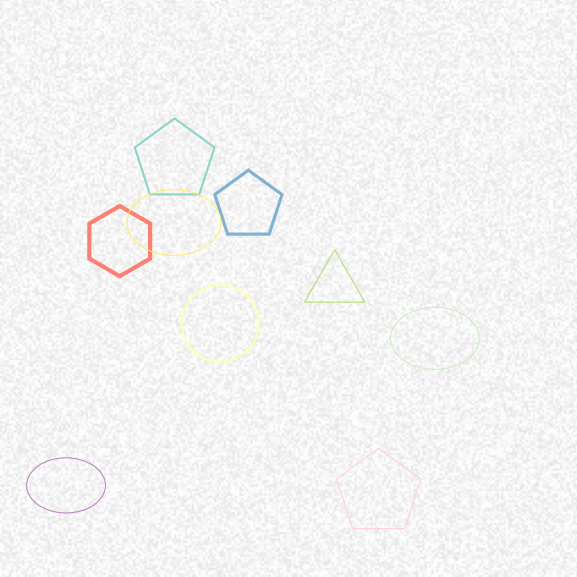[{"shape": "pentagon", "thickness": 1, "radius": 0.36, "center": [0.302, 0.721]}, {"shape": "circle", "thickness": 1, "radius": 0.33, "center": [0.381, 0.439]}, {"shape": "hexagon", "thickness": 2, "radius": 0.3, "center": [0.207, 0.582]}, {"shape": "pentagon", "thickness": 1.5, "radius": 0.31, "center": [0.43, 0.643]}, {"shape": "triangle", "thickness": 0.5, "radius": 0.3, "center": [0.58, 0.506]}, {"shape": "pentagon", "thickness": 0.5, "radius": 0.38, "center": [0.656, 0.146]}, {"shape": "oval", "thickness": 0.5, "radius": 0.34, "center": [0.114, 0.159]}, {"shape": "oval", "thickness": 0.5, "radius": 0.38, "center": [0.753, 0.413]}, {"shape": "oval", "thickness": 0.5, "radius": 0.41, "center": [0.301, 0.614]}]